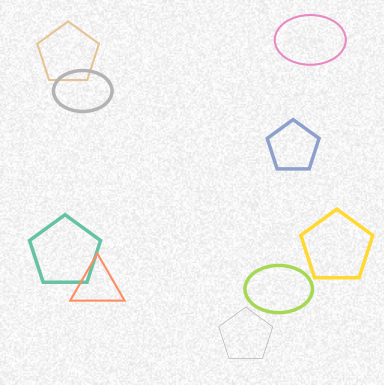[{"shape": "pentagon", "thickness": 2.5, "radius": 0.48, "center": [0.169, 0.345]}, {"shape": "triangle", "thickness": 1.5, "radius": 0.41, "center": [0.253, 0.26]}, {"shape": "pentagon", "thickness": 2.5, "radius": 0.35, "center": [0.761, 0.619]}, {"shape": "oval", "thickness": 1.5, "radius": 0.46, "center": [0.806, 0.896]}, {"shape": "oval", "thickness": 2.5, "radius": 0.44, "center": [0.724, 0.249]}, {"shape": "pentagon", "thickness": 2.5, "radius": 0.49, "center": [0.875, 0.358]}, {"shape": "pentagon", "thickness": 1.5, "radius": 0.42, "center": [0.177, 0.86]}, {"shape": "oval", "thickness": 2.5, "radius": 0.38, "center": [0.215, 0.764]}, {"shape": "pentagon", "thickness": 0.5, "radius": 0.37, "center": [0.638, 0.129]}]